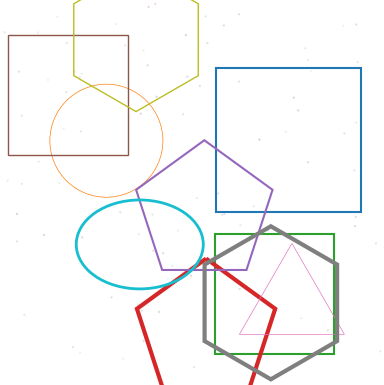[{"shape": "square", "thickness": 1.5, "radius": 0.94, "center": [0.75, 0.637]}, {"shape": "circle", "thickness": 0.5, "radius": 0.73, "center": [0.276, 0.635]}, {"shape": "square", "thickness": 1.5, "radius": 0.78, "center": [0.713, 0.236]}, {"shape": "pentagon", "thickness": 3, "radius": 0.94, "center": [0.535, 0.14]}, {"shape": "pentagon", "thickness": 1.5, "radius": 0.93, "center": [0.531, 0.449]}, {"shape": "square", "thickness": 1, "radius": 0.78, "center": [0.176, 0.754]}, {"shape": "triangle", "thickness": 0.5, "radius": 0.79, "center": [0.758, 0.21]}, {"shape": "hexagon", "thickness": 3, "radius": 0.99, "center": [0.704, 0.213]}, {"shape": "hexagon", "thickness": 1, "radius": 0.93, "center": [0.353, 0.897]}, {"shape": "oval", "thickness": 2, "radius": 0.82, "center": [0.363, 0.365]}]